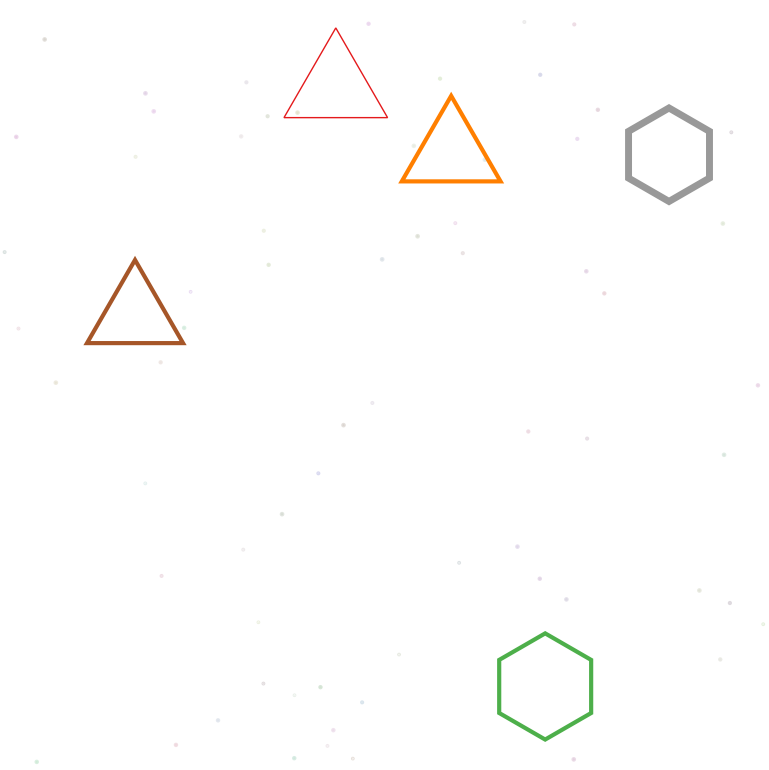[{"shape": "triangle", "thickness": 0.5, "radius": 0.39, "center": [0.436, 0.886]}, {"shape": "hexagon", "thickness": 1.5, "radius": 0.34, "center": [0.708, 0.108]}, {"shape": "triangle", "thickness": 1.5, "radius": 0.37, "center": [0.586, 0.801]}, {"shape": "triangle", "thickness": 1.5, "radius": 0.36, "center": [0.175, 0.59]}, {"shape": "hexagon", "thickness": 2.5, "radius": 0.3, "center": [0.869, 0.799]}]